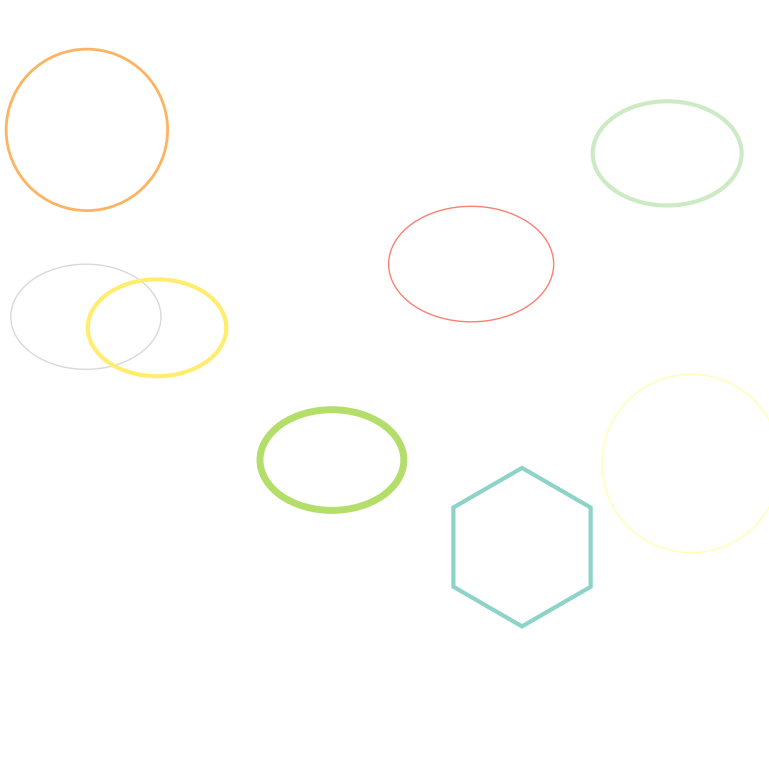[{"shape": "hexagon", "thickness": 1.5, "radius": 0.51, "center": [0.678, 0.289]}, {"shape": "circle", "thickness": 0.5, "radius": 0.58, "center": [0.898, 0.398]}, {"shape": "oval", "thickness": 0.5, "radius": 0.54, "center": [0.612, 0.657]}, {"shape": "circle", "thickness": 1, "radius": 0.52, "center": [0.113, 0.831]}, {"shape": "oval", "thickness": 2.5, "radius": 0.47, "center": [0.431, 0.403]}, {"shape": "oval", "thickness": 0.5, "radius": 0.49, "center": [0.112, 0.589]}, {"shape": "oval", "thickness": 1.5, "radius": 0.48, "center": [0.866, 0.801]}, {"shape": "oval", "thickness": 1.5, "radius": 0.45, "center": [0.204, 0.574]}]